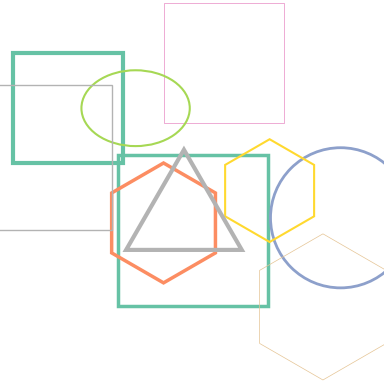[{"shape": "square", "thickness": 2.5, "radius": 0.97, "center": [0.501, 0.401]}, {"shape": "square", "thickness": 3, "radius": 0.71, "center": [0.177, 0.72]}, {"shape": "hexagon", "thickness": 2.5, "radius": 0.78, "center": [0.425, 0.421]}, {"shape": "circle", "thickness": 2, "radius": 0.91, "center": [0.885, 0.434]}, {"shape": "square", "thickness": 0.5, "radius": 0.78, "center": [0.582, 0.836]}, {"shape": "oval", "thickness": 1.5, "radius": 0.7, "center": [0.352, 0.719]}, {"shape": "hexagon", "thickness": 1.5, "radius": 0.67, "center": [0.7, 0.505]}, {"shape": "hexagon", "thickness": 0.5, "radius": 0.95, "center": [0.839, 0.203]}, {"shape": "square", "thickness": 1, "radius": 0.94, "center": [0.102, 0.592]}, {"shape": "triangle", "thickness": 3, "radius": 0.87, "center": [0.478, 0.438]}]